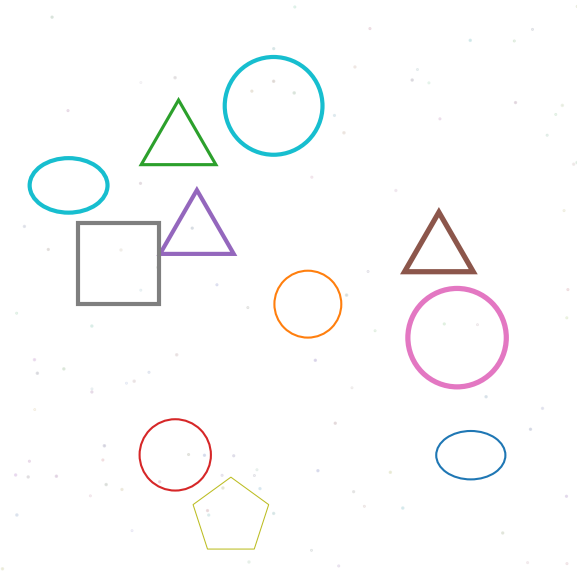[{"shape": "oval", "thickness": 1, "radius": 0.3, "center": [0.815, 0.211]}, {"shape": "circle", "thickness": 1, "radius": 0.29, "center": [0.533, 0.472]}, {"shape": "triangle", "thickness": 1.5, "radius": 0.37, "center": [0.309, 0.751]}, {"shape": "circle", "thickness": 1, "radius": 0.31, "center": [0.303, 0.211]}, {"shape": "triangle", "thickness": 2, "radius": 0.37, "center": [0.341, 0.596]}, {"shape": "triangle", "thickness": 2.5, "radius": 0.34, "center": [0.76, 0.563]}, {"shape": "circle", "thickness": 2.5, "radius": 0.43, "center": [0.791, 0.414]}, {"shape": "square", "thickness": 2, "radius": 0.35, "center": [0.206, 0.543]}, {"shape": "pentagon", "thickness": 0.5, "radius": 0.34, "center": [0.4, 0.104]}, {"shape": "circle", "thickness": 2, "radius": 0.42, "center": [0.474, 0.816]}, {"shape": "oval", "thickness": 2, "radius": 0.34, "center": [0.119, 0.678]}]